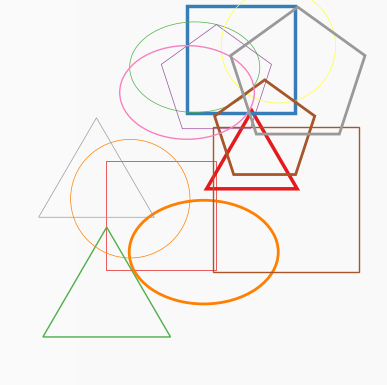[{"shape": "triangle", "thickness": 2.5, "radius": 0.67, "center": [0.65, 0.577]}, {"shape": "square", "thickness": 0.5, "radius": 0.71, "center": [0.416, 0.44]}, {"shape": "square", "thickness": 2.5, "radius": 0.69, "center": [0.622, 0.845]}, {"shape": "triangle", "thickness": 1, "radius": 0.95, "center": [0.275, 0.22]}, {"shape": "oval", "thickness": 0.5, "radius": 0.84, "center": [0.503, 0.826]}, {"shape": "pentagon", "thickness": 0.5, "radius": 0.75, "center": [0.558, 0.787]}, {"shape": "circle", "thickness": 0.5, "radius": 0.77, "center": [0.336, 0.484]}, {"shape": "oval", "thickness": 2, "radius": 0.96, "center": [0.526, 0.345]}, {"shape": "circle", "thickness": 0.5, "radius": 0.74, "center": [0.718, 0.88]}, {"shape": "square", "thickness": 1, "radius": 0.94, "center": [0.737, 0.482]}, {"shape": "pentagon", "thickness": 2, "radius": 0.68, "center": [0.683, 0.657]}, {"shape": "oval", "thickness": 1, "radius": 0.87, "center": [0.483, 0.76]}, {"shape": "pentagon", "thickness": 2, "radius": 0.91, "center": [0.769, 0.799]}, {"shape": "triangle", "thickness": 0.5, "radius": 0.86, "center": [0.249, 0.522]}]